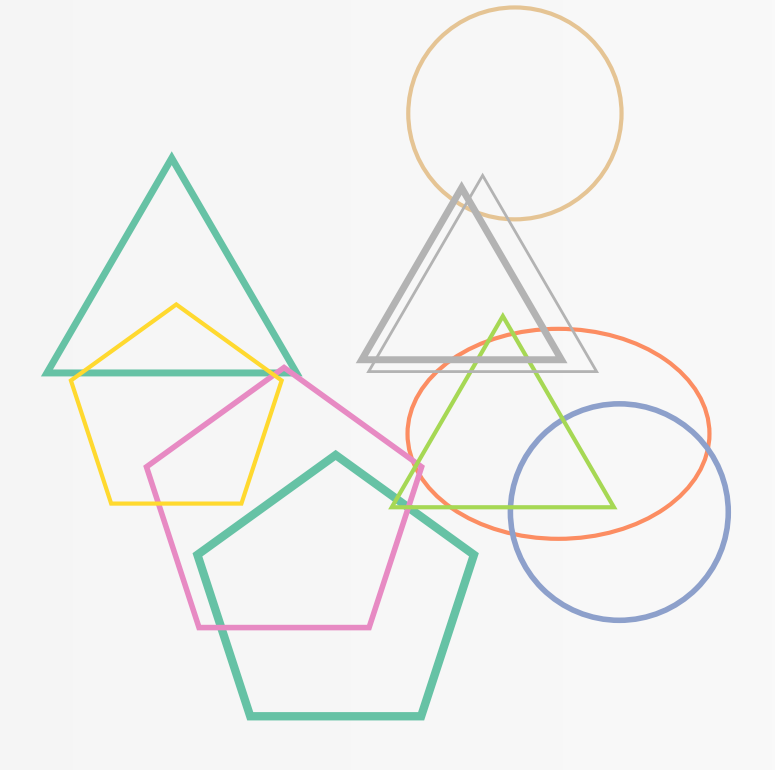[{"shape": "pentagon", "thickness": 3, "radius": 0.94, "center": [0.433, 0.222]}, {"shape": "triangle", "thickness": 2.5, "radius": 0.93, "center": [0.222, 0.609]}, {"shape": "oval", "thickness": 1.5, "radius": 0.97, "center": [0.721, 0.437]}, {"shape": "circle", "thickness": 2, "radius": 0.7, "center": [0.799, 0.335]}, {"shape": "pentagon", "thickness": 2, "radius": 0.93, "center": [0.367, 0.336]}, {"shape": "triangle", "thickness": 1.5, "radius": 0.83, "center": [0.649, 0.424]}, {"shape": "pentagon", "thickness": 1.5, "radius": 0.71, "center": [0.227, 0.462]}, {"shape": "circle", "thickness": 1.5, "radius": 0.69, "center": [0.664, 0.853]}, {"shape": "triangle", "thickness": 1, "radius": 0.85, "center": [0.623, 0.602]}, {"shape": "triangle", "thickness": 2.5, "radius": 0.74, "center": [0.596, 0.607]}]